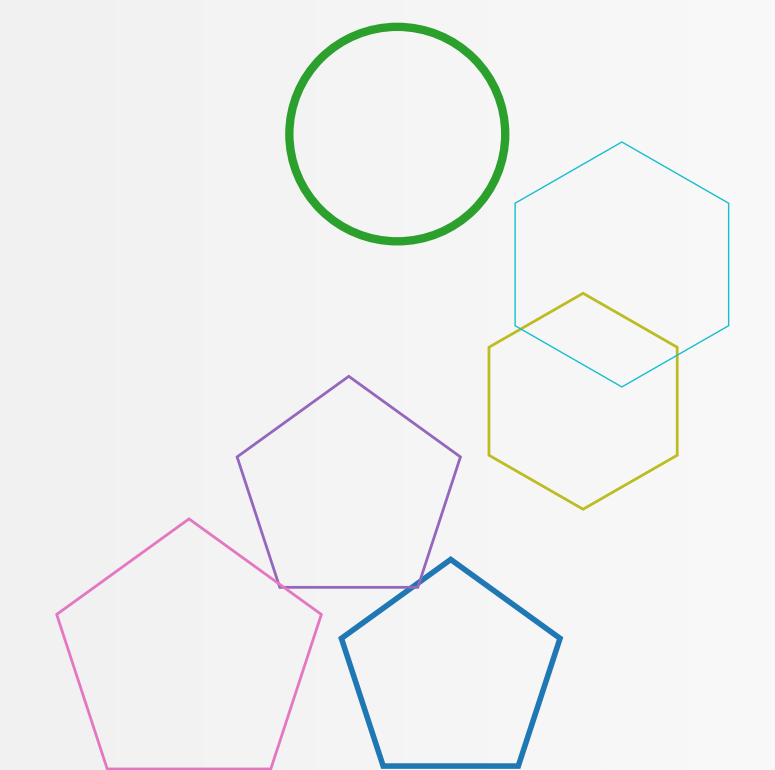[{"shape": "pentagon", "thickness": 2, "radius": 0.74, "center": [0.582, 0.125]}, {"shape": "circle", "thickness": 3, "radius": 0.7, "center": [0.513, 0.826]}, {"shape": "pentagon", "thickness": 1, "radius": 0.76, "center": [0.45, 0.36]}, {"shape": "pentagon", "thickness": 1, "radius": 0.9, "center": [0.244, 0.147]}, {"shape": "hexagon", "thickness": 1, "radius": 0.7, "center": [0.752, 0.479]}, {"shape": "hexagon", "thickness": 0.5, "radius": 0.8, "center": [0.802, 0.657]}]